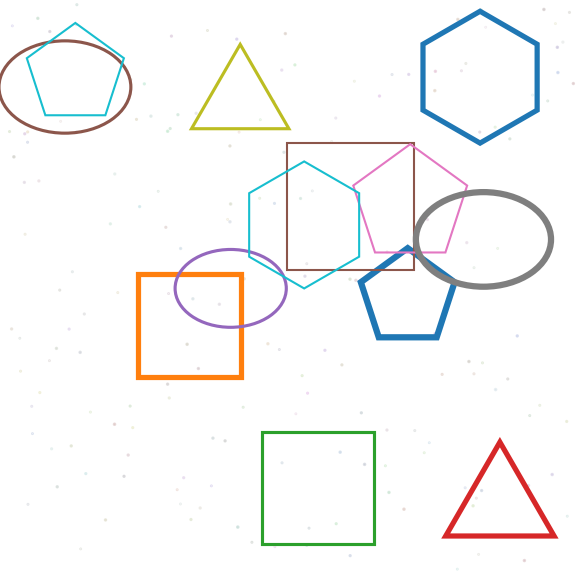[{"shape": "pentagon", "thickness": 3, "radius": 0.43, "center": [0.706, 0.484]}, {"shape": "hexagon", "thickness": 2.5, "radius": 0.57, "center": [0.831, 0.865]}, {"shape": "square", "thickness": 2.5, "radius": 0.45, "center": [0.329, 0.436]}, {"shape": "square", "thickness": 1.5, "radius": 0.48, "center": [0.55, 0.154]}, {"shape": "triangle", "thickness": 2.5, "radius": 0.54, "center": [0.866, 0.125]}, {"shape": "oval", "thickness": 1.5, "radius": 0.48, "center": [0.399, 0.5]}, {"shape": "oval", "thickness": 1.5, "radius": 0.57, "center": [0.112, 0.848]}, {"shape": "square", "thickness": 1, "radius": 0.55, "center": [0.607, 0.642]}, {"shape": "pentagon", "thickness": 1, "radius": 0.52, "center": [0.71, 0.646]}, {"shape": "oval", "thickness": 3, "radius": 0.58, "center": [0.837, 0.585]}, {"shape": "triangle", "thickness": 1.5, "radius": 0.49, "center": [0.416, 0.825]}, {"shape": "pentagon", "thickness": 1, "radius": 0.44, "center": [0.13, 0.871]}, {"shape": "hexagon", "thickness": 1, "radius": 0.55, "center": [0.527, 0.61]}]